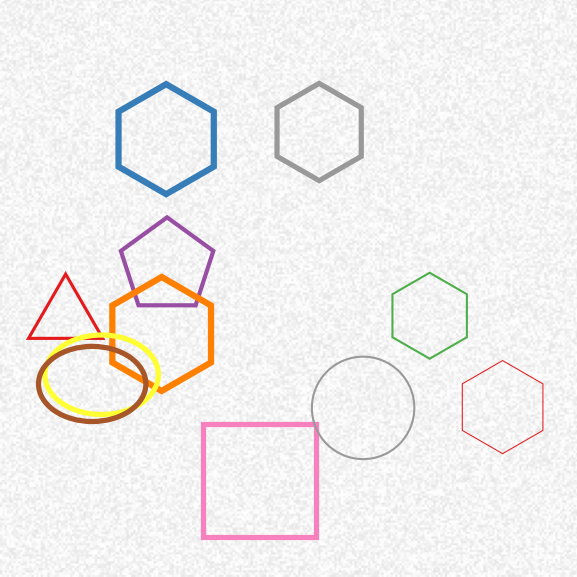[{"shape": "hexagon", "thickness": 0.5, "radius": 0.4, "center": [0.87, 0.294]}, {"shape": "triangle", "thickness": 1.5, "radius": 0.37, "center": [0.114, 0.45]}, {"shape": "hexagon", "thickness": 3, "radius": 0.48, "center": [0.288, 0.758]}, {"shape": "hexagon", "thickness": 1, "radius": 0.37, "center": [0.744, 0.452]}, {"shape": "pentagon", "thickness": 2, "radius": 0.42, "center": [0.289, 0.539]}, {"shape": "hexagon", "thickness": 3, "radius": 0.49, "center": [0.28, 0.421]}, {"shape": "oval", "thickness": 2.5, "radius": 0.49, "center": [0.176, 0.35]}, {"shape": "oval", "thickness": 2.5, "radius": 0.46, "center": [0.16, 0.334]}, {"shape": "square", "thickness": 2.5, "radius": 0.49, "center": [0.449, 0.167]}, {"shape": "circle", "thickness": 1, "radius": 0.44, "center": [0.629, 0.293]}, {"shape": "hexagon", "thickness": 2.5, "radius": 0.42, "center": [0.553, 0.771]}]